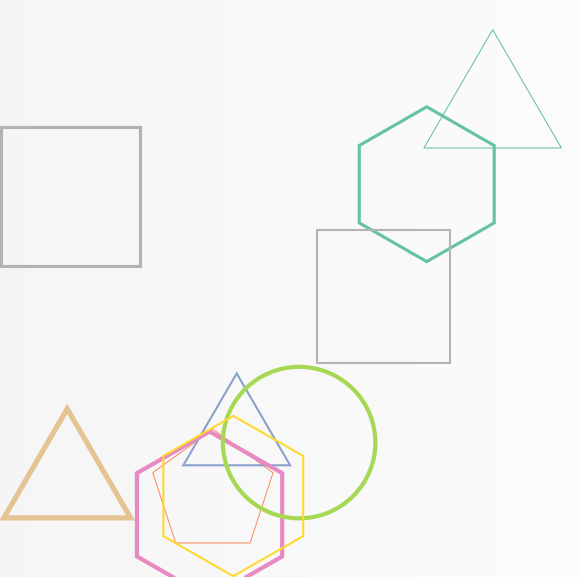[{"shape": "triangle", "thickness": 0.5, "radius": 0.68, "center": [0.848, 0.811]}, {"shape": "hexagon", "thickness": 1.5, "radius": 0.67, "center": [0.734, 0.68]}, {"shape": "pentagon", "thickness": 0.5, "radius": 0.54, "center": [0.366, 0.147]}, {"shape": "triangle", "thickness": 1, "radius": 0.53, "center": [0.407, 0.246]}, {"shape": "hexagon", "thickness": 2, "radius": 0.72, "center": [0.361, 0.108]}, {"shape": "circle", "thickness": 2, "radius": 0.66, "center": [0.515, 0.233]}, {"shape": "hexagon", "thickness": 1, "radius": 0.69, "center": [0.401, 0.14]}, {"shape": "triangle", "thickness": 2.5, "radius": 0.63, "center": [0.116, 0.165]}, {"shape": "square", "thickness": 1.5, "radius": 0.6, "center": [0.122, 0.659]}, {"shape": "square", "thickness": 1, "radius": 0.57, "center": [0.66, 0.486]}]